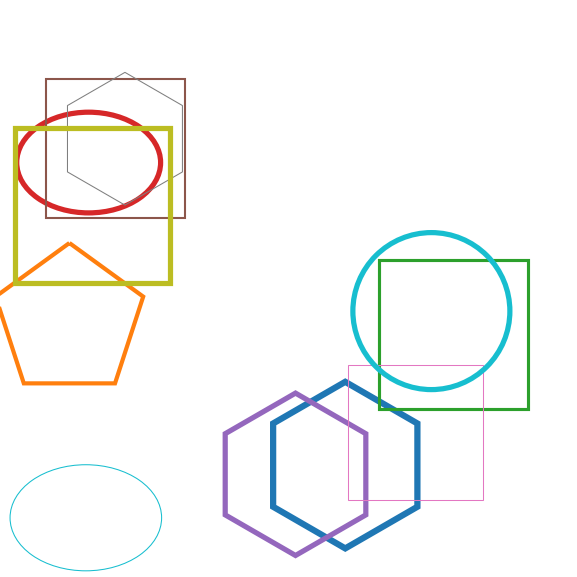[{"shape": "hexagon", "thickness": 3, "radius": 0.72, "center": [0.598, 0.194]}, {"shape": "pentagon", "thickness": 2, "radius": 0.67, "center": [0.12, 0.444]}, {"shape": "square", "thickness": 1.5, "radius": 0.65, "center": [0.785, 0.42]}, {"shape": "oval", "thickness": 2.5, "radius": 0.62, "center": [0.154, 0.718]}, {"shape": "hexagon", "thickness": 2.5, "radius": 0.7, "center": [0.512, 0.178]}, {"shape": "square", "thickness": 1, "radius": 0.6, "center": [0.2, 0.741]}, {"shape": "square", "thickness": 0.5, "radius": 0.59, "center": [0.719, 0.25]}, {"shape": "hexagon", "thickness": 0.5, "radius": 0.57, "center": [0.216, 0.759]}, {"shape": "square", "thickness": 2.5, "radius": 0.67, "center": [0.161, 0.643]}, {"shape": "circle", "thickness": 2.5, "radius": 0.68, "center": [0.747, 0.46]}, {"shape": "oval", "thickness": 0.5, "radius": 0.66, "center": [0.149, 0.103]}]